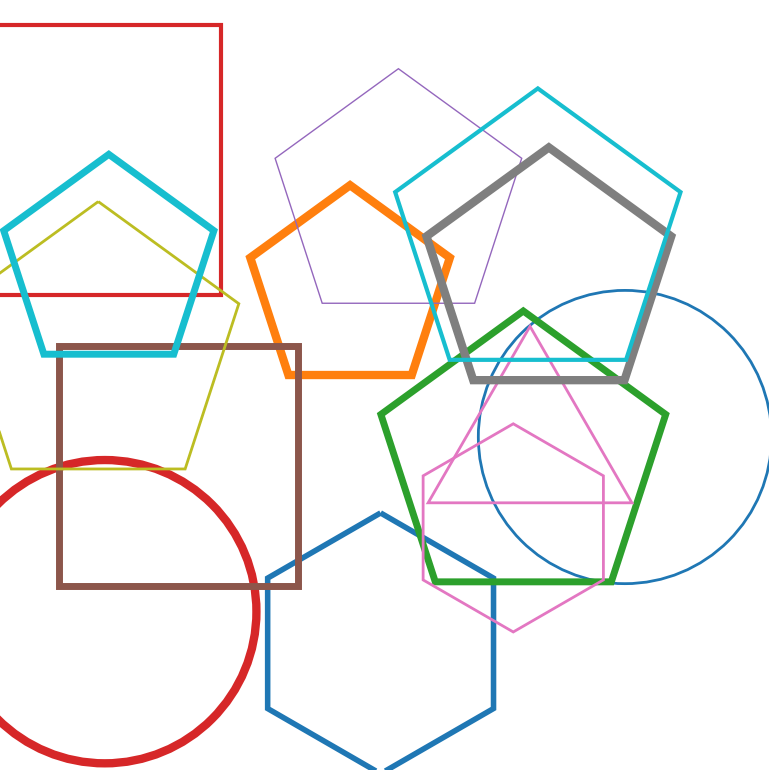[{"shape": "circle", "thickness": 1, "radius": 0.95, "center": [0.812, 0.432]}, {"shape": "hexagon", "thickness": 2, "radius": 0.85, "center": [0.494, 0.164]}, {"shape": "pentagon", "thickness": 3, "radius": 0.68, "center": [0.455, 0.623]}, {"shape": "pentagon", "thickness": 2.5, "radius": 0.97, "center": [0.68, 0.402]}, {"shape": "circle", "thickness": 3, "radius": 0.98, "center": [0.136, 0.206]}, {"shape": "square", "thickness": 1.5, "radius": 0.88, "center": [0.112, 0.792]}, {"shape": "pentagon", "thickness": 0.5, "radius": 0.84, "center": [0.517, 0.742]}, {"shape": "square", "thickness": 2.5, "radius": 0.78, "center": [0.232, 0.395]}, {"shape": "hexagon", "thickness": 1, "radius": 0.68, "center": [0.667, 0.314]}, {"shape": "triangle", "thickness": 1, "radius": 0.76, "center": [0.688, 0.423]}, {"shape": "pentagon", "thickness": 3, "radius": 0.84, "center": [0.713, 0.641]}, {"shape": "pentagon", "thickness": 1, "radius": 0.96, "center": [0.128, 0.546]}, {"shape": "pentagon", "thickness": 2.5, "radius": 0.72, "center": [0.141, 0.656]}, {"shape": "pentagon", "thickness": 1.5, "radius": 0.97, "center": [0.699, 0.69]}]